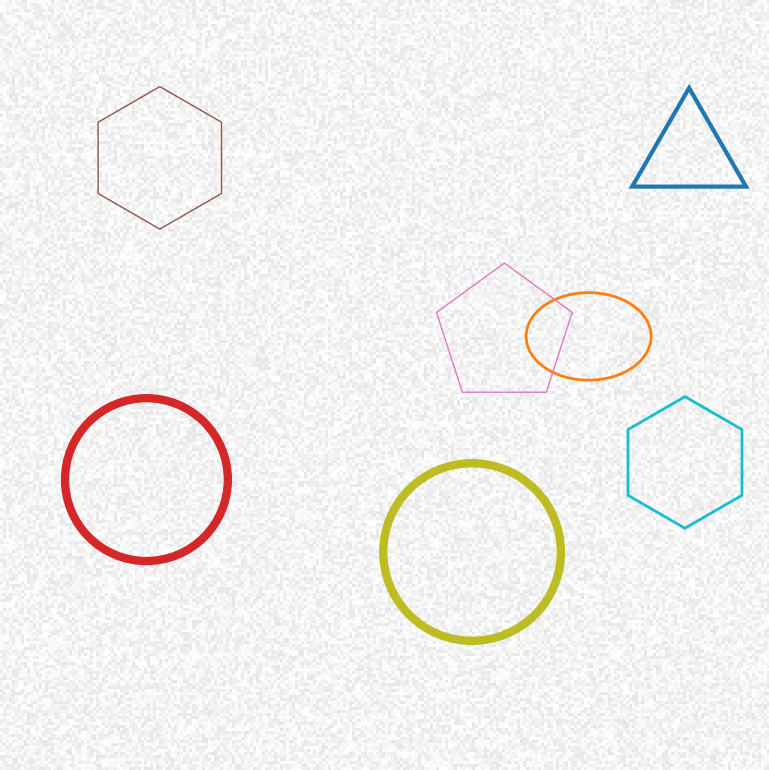[{"shape": "triangle", "thickness": 1.5, "radius": 0.43, "center": [0.895, 0.8]}, {"shape": "oval", "thickness": 1, "radius": 0.41, "center": [0.764, 0.563]}, {"shape": "circle", "thickness": 3, "radius": 0.53, "center": [0.19, 0.377]}, {"shape": "hexagon", "thickness": 0.5, "radius": 0.46, "center": [0.208, 0.795]}, {"shape": "pentagon", "thickness": 0.5, "radius": 0.46, "center": [0.655, 0.566]}, {"shape": "circle", "thickness": 3, "radius": 0.58, "center": [0.613, 0.283]}, {"shape": "hexagon", "thickness": 1, "radius": 0.43, "center": [0.89, 0.399]}]